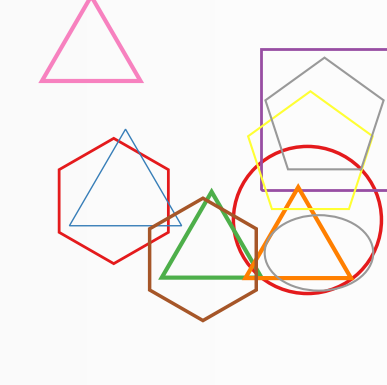[{"shape": "hexagon", "thickness": 2, "radius": 0.81, "center": [0.294, 0.478]}, {"shape": "circle", "thickness": 2.5, "radius": 0.96, "center": [0.793, 0.429]}, {"shape": "triangle", "thickness": 1, "radius": 0.84, "center": [0.324, 0.497]}, {"shape": "triangle", "thickness": 3, "radius": 0.74, "center": [0.546, 0.353]}, {"shape": "square", "thickness": 2, "radius": 0.92, "center": [0.856, 0.69]}, {"shape": "triangle", "thickness": 3, "radius": 0.79, "center": [0.77, 0.356]}, {"shape": "pentagon", "thickness": 1.5, "radius": 0.85, "center": [0.801, 0.594]}, {"shape": "hexagon", "thickness": 2.5, "radius": 0.79, "center": [0.524, 0.326]}, {"shape": "triangle", "thickness": 3, "radius": 0.73, "center": [0.235, 0.863]}, {"shape": "pentagon", "thickness": 1.5, "radius": 0.8, "center": [0.837, 0.69]}, {"shape": "oval", "thickness": 1.5, "radius": 0.7, "center": [0.823, 0.343]}]